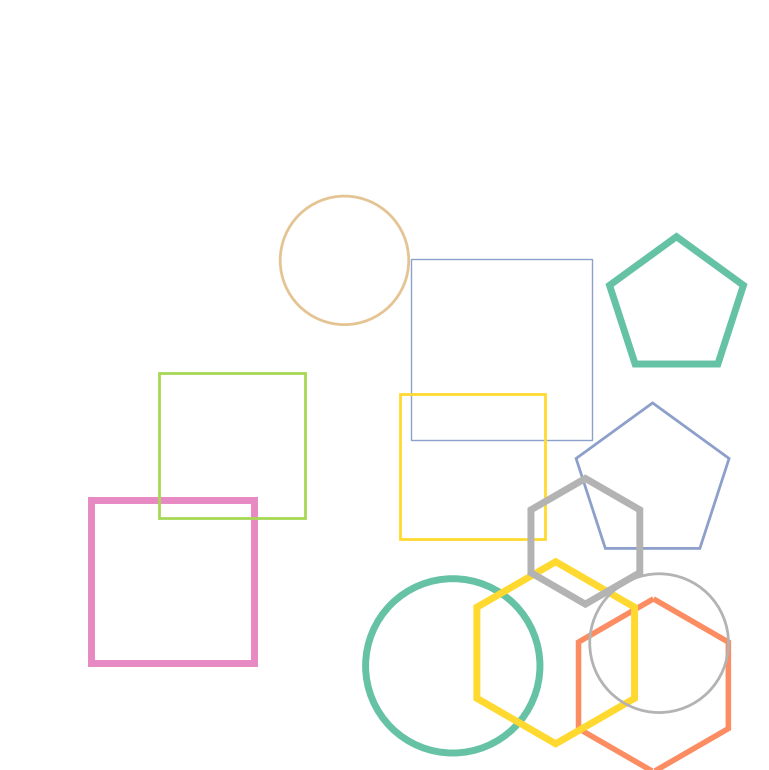[{"shape": "circle", "thickness": 2.5, "radius": 0.57, "center": [0.588, 0.135]}, {"shape": "pentagon", "thickness": 2.5, "radius": 0.46, "center": [0.879, 0.601]}, {"shape": "hexagon", "thickness": 2, "radius": 0.56, "center": [0.849, 0.11]}, {"shape": "square", "thickness": 0.5, "radius": 0.59, "center": [0.651, 0.546]}, {"shape": "pentagon", "thickness": 1, "radius": 0.52, "center": [0.848, 0.372]}, {"shape": "square", "thickness": 2.5, "radius": 0.53, "center": [0.224, 0.245]}, {"shape": "square", "thickness": 1, "radius": 0.47, "center": [0.301, 0.421]}, {"shape": "hexagon", "thickness": 2.5, "radius": 0.59, "center": [0.722, 0.152]}, {"shape": "square", "thickness": 1, "radius": 0.47, "center": [0.614, 0.395]}, {"shape": "circle", "thickness": 1, "radius": 0.42, "center": [0.447, 0.662]}, {"shape": "circle", "thickness": 1, "radius": 0.45, "center": [0.856, 0.165]}, {"shape": "hexagon", "thickness": 2.5, "radius": 0.41, "center": [0.76, 0.297]}]